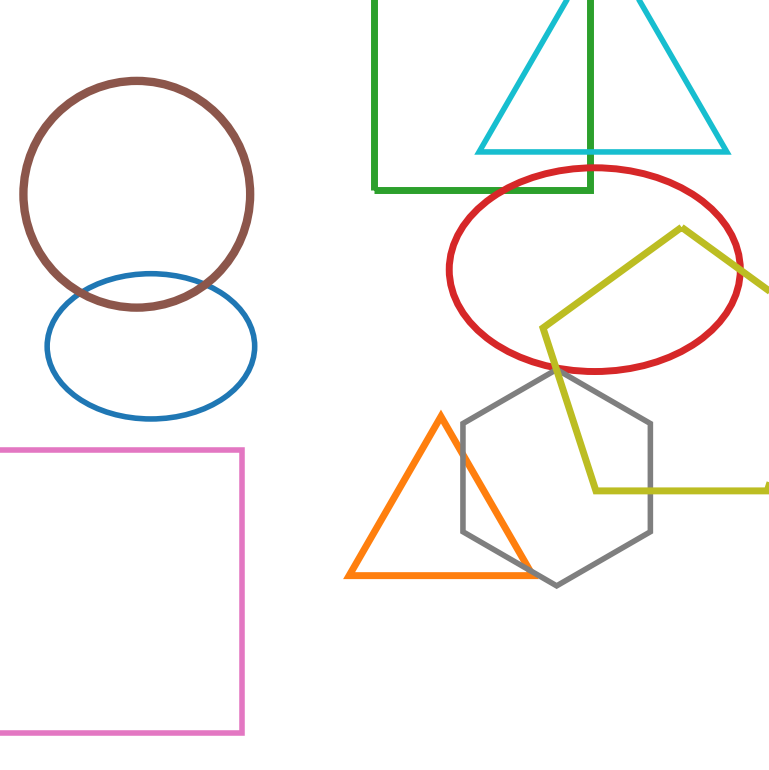[{"shape": "oval", "thickness": 2, "radius": 0.67, "center": [0.196, 0.55]}, {"shape": "triangle", "thickness": 2.5, "radius": 0.69, "center": [0.573, 0.321]}, {"shape": "square", "thickness": 2.5, "radius": 0.7, "center": [0.626, 0.893]}, {"shape": "oval", "thickness": 2.5, "radius": 0.94, "center": [0.772, 0.65]}, {"shape": "circle", "thickness": 3, "radius": 0.74, "center": [0.178, 0.748]}, {"shape": "square", "thickness": 2, "radius": 0.92, "center": [0.131, 0.232]}, {"shape": "hexagon", "thickness": 2, "radius": 0.7, "center": [0.723, 0.38]}, {"shape": "pentagon", "thickness": 2.5, "radius": 0.95, "center": [0.885, 0.516]}, {"shape": "triangle", "thickness": 2, "radius": 0.93, "center": [0.783, 0.896]}]